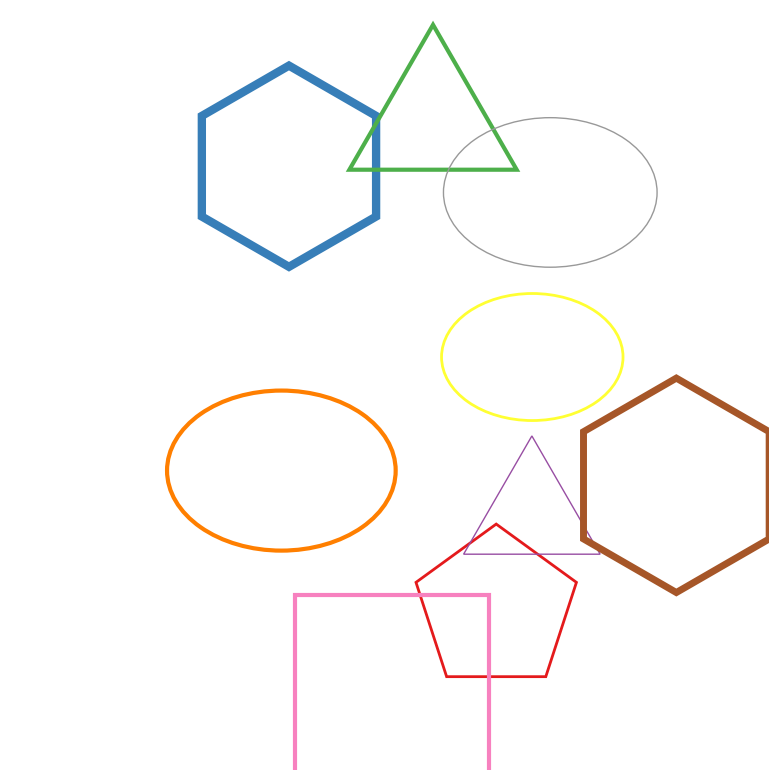[{"shape": "pentagon", "thickness": 1, "radius": 0.55, "center": [0.644, 0.21]}, {"shape": "hexagon", "thickness": 3, "radius": 0.65, "center": [0.375, 0.784]}, {"shape": "triangle", "thickness": 1.5, "radius": 0.63, "center": [0.562, 0.842]}, {"shape": "triangle", "thickness": 0.5, "radius": 0.51, "center": [0.691, 0.331]}, {"shape": "oval", "thickness": 1.5, "radius": 0.74, "center": [0.365, 0.389]}, {"shape": "oval", "thickness": 1, "radius": 0.59, "center": [0.691, 0.536]}, {"shape": "hexagon", "thickness": 2.5, "radius": 0.7, "center": [0.878, 0.37]}, {"shape": "square", "thickness": 1.5, "radius": 0.63, "center": [0.509, 0.101]}, {"shape": "oval", "thickness": 0.5, "radius": 0.69, "center": [0.715, 0.75]}]